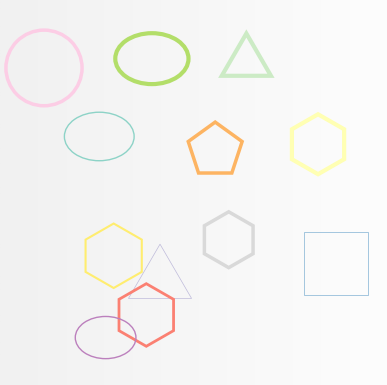[{"shape": "oval", "thickness": 1, "radius": 0.45, "center": [0.256, 0.646]}, {"shape": "hexagon", "thickness": 3, "radius": 0.39, "center": [0.821, 0.625]}, {"shape": "triangle", "thickness": 0.5, "radius": 0.47, "center": [0.413, 0.272]}, {"shape": "hexagon", "thickness": 2, "radius": 0.41, "center": [0.377, 0.182]}, {"shape": "square", "thickness": 0.5, "radius": 0.41, "center": [0.868, 0.315]}, {"shape": "pentagon", "thickness": 2.5, "radius": 0.37, "center": [0.555, 0.61]}, {"shape": "oval", "thickness": 3, "radius": 0.47, "center": [0.392, 0.848]}, {"shape": "circle", "thickness": 2.5, "radius": 0.49, "center": [0.114, 0.824]}, {"shape": "hexagon", "thickness": 2.5, "radius": 0.36, "center": [0.59, 0.377]}, {"shape": "oval", "thickness": 1, "radius": 0.39, "center": [0.273, 0.123]}, {"shape": "triangle", "thickness": 3, "radius": 0.37, "center": [0.636, 0.84]}, {"shape": "hexagon", "thickness": 1.5, "radius": 0.42, "center": [0.293, 0.336]}]